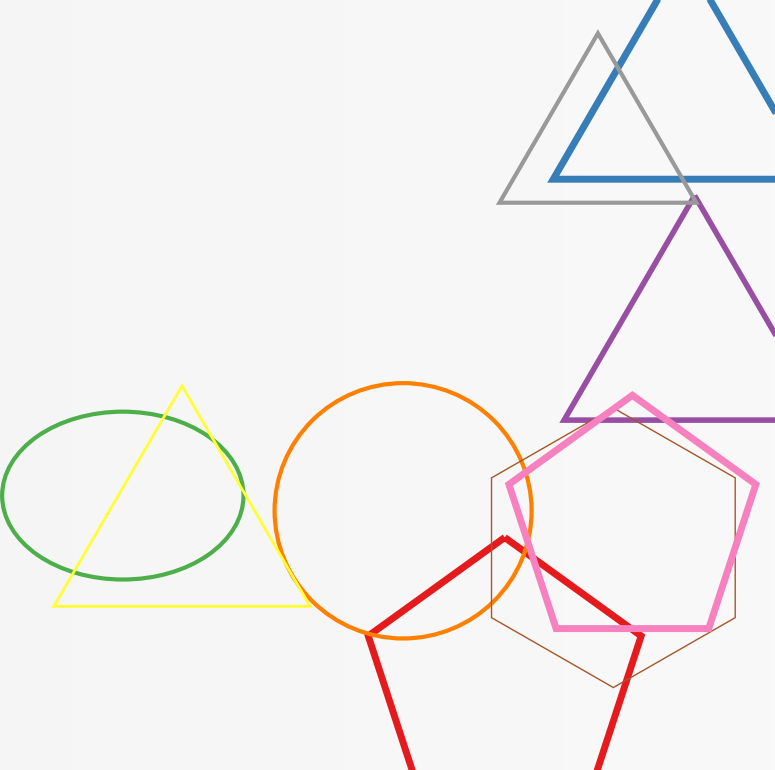[{"shape": "pentagon", "thickness": 2.5, "radius": 0.93, "center": [0.651, 0.117]}, {"shape": "triangle", "thickness": 2.5, "radius": 0.97, "center": [0.882, 0.865]}, {"shape": "oval", "thickness": 1.5, "radius": 0.78, "center": [0.158, 0.356]}, {"shape": "triangle", "thickness": 2, "radius": 0.97, "center": [0.896, 0.552]}, {"shape": "circle", "thickness": 1.5, "radius": 0.83, "center": [0.52, 0.337]}, {"shape": "triangle", "thickness": 1, "radius": 0.95, "center": [0.235, 0.308]}, {"shape": "hexagon", "thickness": 0.5, "radius": 0.91, "center": [0.791, 0.289]}, {"shape": "pentagon", "thickness": 2.5, "radius": 0.84, "center": [0.816, 0.319]}, {"shape": "triangle", "thickness": 1.5, "radius": 0.73, "center": [0.771, 0.81]}]